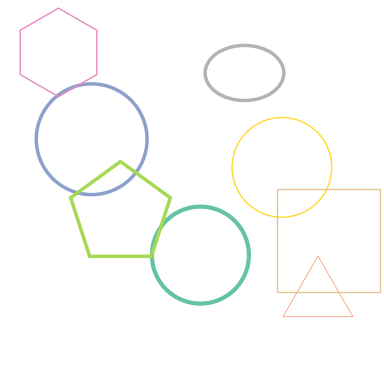[{"shape": "circle", "thickness": 3, "radius": 0.63, "center": [0.521, 0.337]}, {"shape": "triangle", "thickness": 0.5, "radius": 0.53, "center": [0.826, 0.23]}, {"shape": "circle", "thickness": 2.5, "radius": 0.72, "center": [0.238, 0.638]}, {"shape": "hexagon", "thickness": 1, "radius": 0.57, "center": [0.152, 0.864]}, {"shape": "pentagon", "thickness": 2.5, "radius": 0.68, "center": [0.313, 0.444]}, {"shape": "circle", "thickness": 1, "radius": 0.65, "center": [0.732, 0.565]}, {"shape": "square", "thickness": 1, "radius": 0.67, "center": [0.852, 0.376]}, {"shape": "oval", "thickness": 2.5, "radius": 0.51, "center": [0.635, 0.81]}]